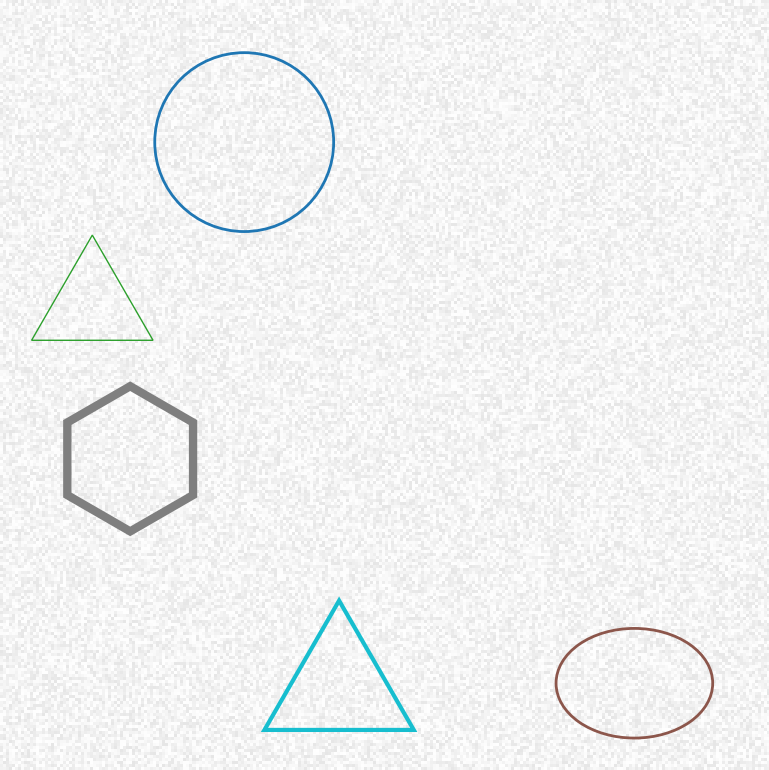[{"shape": "circle", "thickness": 1, "radius": 0.58, "center": [0.317, 0.815]}, {"shape": "triangle", "thickness": 0.5, "radius": 0.46, "center": [0.12, 0.604]}, {"shape": "oval", "thickness": 1, "radius": 0.51, "center": [0.824, 0.113]}, {"shape": "hexagon", "thickness": 3, "radius": 0.47, "center": [0.169, 0.404]}, {"shape": "triangle", "thickness": 1.5, "radius": 0.56, "center": [0.44, 0.108]}]